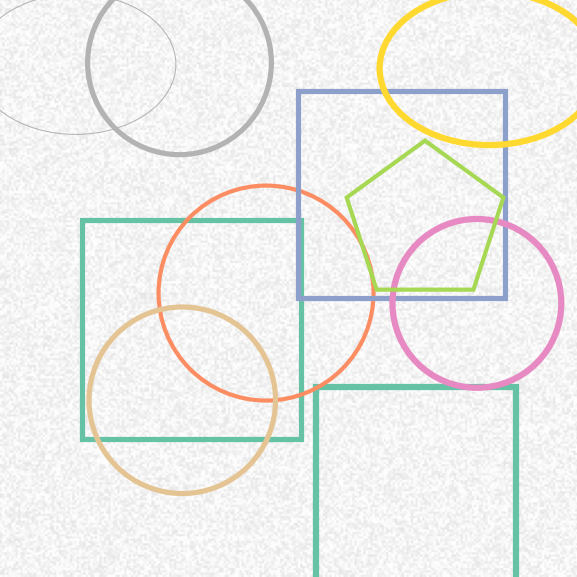[{"shape": "square", "thickness": 2.5, "radius": 0.95, "center": [0.331, 0.429]}, {"shape": "square", "thickness": 3, "radius": 0.87, "center": [0.721, 0.156]}, {"shape": "circle", "thickness": 2, "radius": 0.93, "center": [0.461, 0.492]}, {"shape": "square", "thickness": 2.5, "radius": 0.9, "center": [0.696, 0.662]}, {"shape": "circle", "thickness": 3, "radius": 0.73, "center": [0.826, 0.474]}, {"shape": "pentagon", "thickness": 2, "radius": 0.71, "center": [0.736, 0.613]}, {"shape": "oval", "thickness": 3, "radius": 0.95, "center": [0.847, 0.881]}, {"shape": "circle", "thickness": 2.5, "radius": 0.81, "center": [0.316, 0.306]}, {"shape": "oval", "thickness": 0.5, "radius": 0.87, "center": [0.131, 0.888]}, {"shape": "circle", "thickness": 2.5, "radius": 0.8, "center": [0.311, 0.89]}]